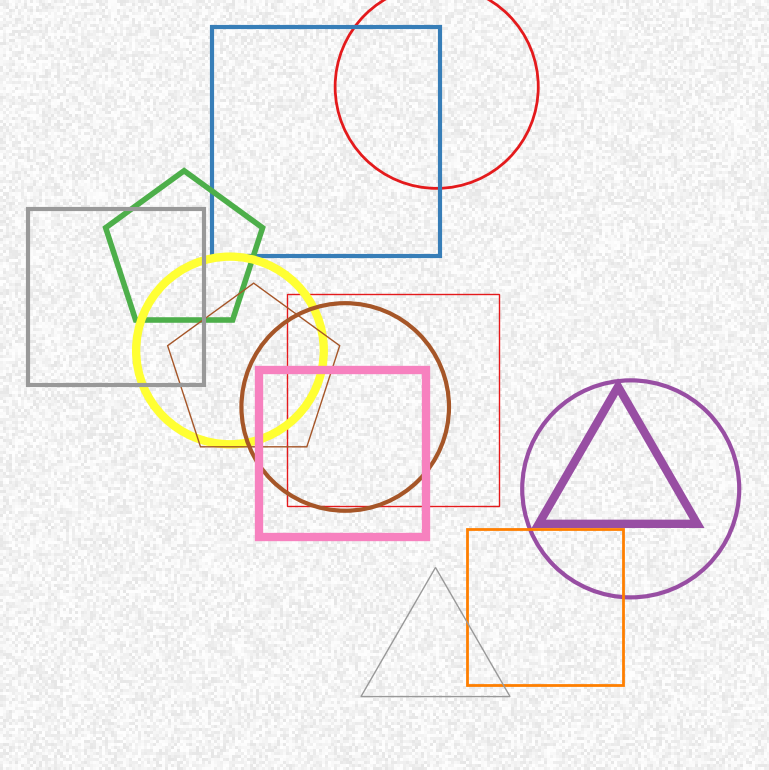[{"shape": "square", "thickness": 0.5, "radius": 0.69, "center": [0.511, 0.48]}, {"shape": "circle", "thickness": 1, "radius": 0.66, "center": [0.567, 0.887]}, {"shape": "square", "thickness": 1.5, "radius": 0.74, "center": [0.423, 0.816]}, {"shape": "pentagon", "thickness": 2, "radius": 0.54, "center": [0.239, 0.671]}, {"shape": "triangle", "thickness": 3, "radius": 0.59, "center": [0.803, 0.379]}, {"shape": "circle", "thickness": 1.5, "radius": 0.7, "center": [0.819, 0.365]}, {"shape": "square", "thickness": 1, "radius": 0.51, "center": [0.708, 0.212]}, {"shape": "circle", "thickness": 3, "radius": 0.61, "center": [0.299, 0.545]}, {"shape": "circle", "thickness": 1.5, "radius": 0.67, "center": [0.448, 0.471]}, {"shape": "pentagon", "thickness": 0.5, "radius": 0.59, "center": [0.329, 0.515]}, {"shape": "square", "thickness": 3, "radius": 0.54, "center": [0.445, 0.411]}, {"shape": "triangle", "thickness": 0.5, "radius": 0.56, "center": [0.566, 0.151]}, {"shape": "square", "thickness": 1.5, "radius": 0.57, "center": [0.151, 0.614]}]